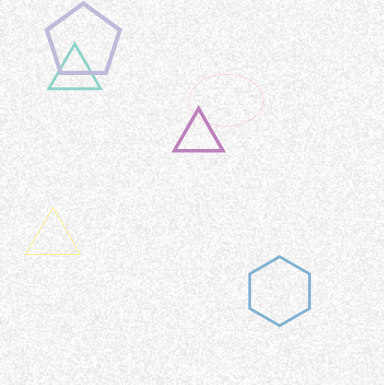[{"shape": "triangle", "thickness": 2, "radius": 0.39, "center": [0.194, 0.808]}, {"shape": "pentagon", "thickness": 3, "radius": 0.5, "center": [0.216, 0.891]}, {"shape": "hexagon", "thickness": 2, "radius": 0.45, "center": [0.726, 0.244]}, {"shape": "oval", "thickness": 0.5, "radius": 0.48, "center": [0.588, 0.74]}, {"shape": "triangle", "thickness": 2.5, "radius": 0.37, "center": [0.516, 0.645]}, {"shape": "triangle", "thickness": 0.5, "radius": 0.41, "center": [0.138, 0.38]}]